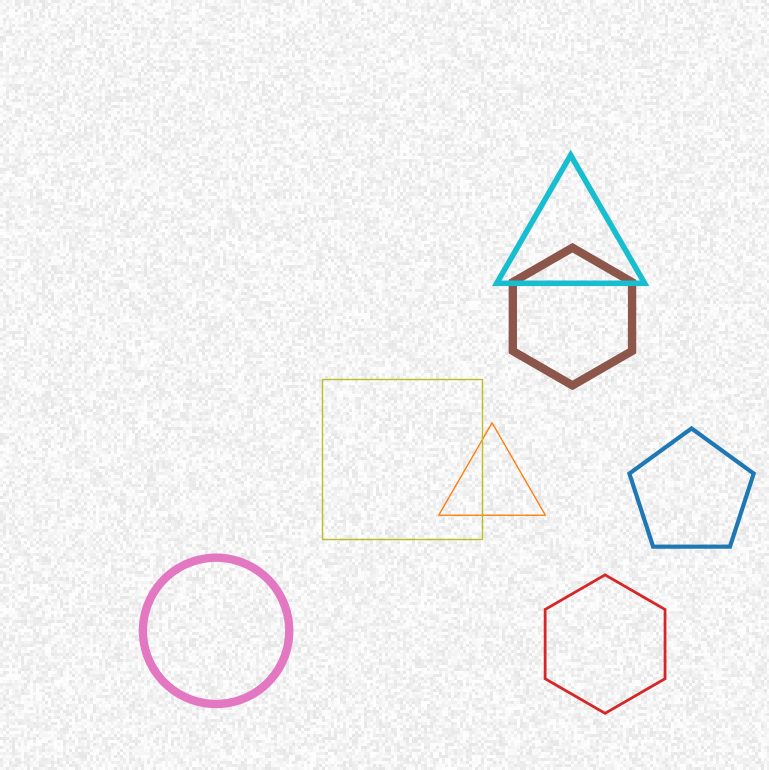[{"shape": "pentagon", "thickness": 1.5, "radius": 0.42, "center": [0.898, 0.359]}, {"shape": "triangle", "thickness": 0.5, "radius": 0.4, "center": [0.639, 0.371]}, {"shape": "hexagon", "thickness": 1, "radius": 0.45, "center": [0.786, 0.164]}, {"shape": "hexagon", "thickness": 3, "radius": 0.45, "center": [0.743, 0.589]}, {"shape": "circle", "thickness": 3, "radius": 0.48, "center": [0.281, 0.181]}, {"shape": "square", "thickness": 0.5, "radius": 0.52, "center": [0.522, 0.404]}, {"shape": "triangle", "thickness": 2, "radius": 0.55, "center": [0.741, 0.688]}]